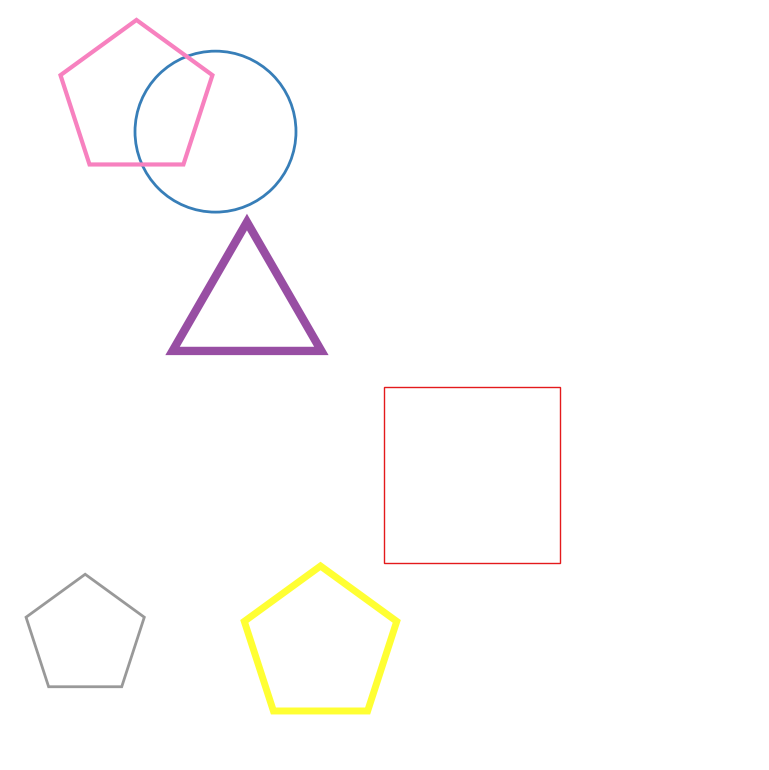[{"shape": "square", "thickness": 0.5, "radius": 0.57, "center": [0.613, 0.383]}, {"shape": "circle", "thickness": 1, "radius": 0.52, "center": [0.28, 0.829]}, {"shape": "triangle", "thickness": 3, "radius": 0.56, "center": [0.321, 0.6]}, {"shape": "pentagon", "thickness": 2.5, "radius": 0.52, "center": [0.416, 0.161]}, {"shape": "pentagon", "thickness": 1.5, "radius": 0.52, "center": [0.177, 0.87]}, {"shape": "pentagon", "thickness": 1, "radius": 0.4, "center": [0.111, 0.173]}]